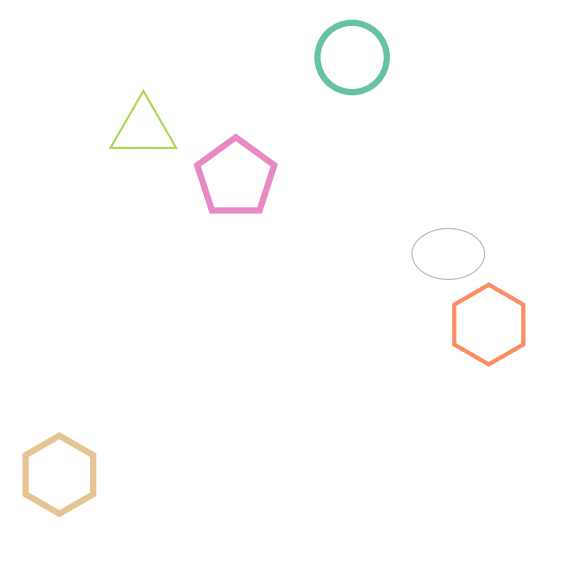[{"shape": "circle", "thickness": 3, "radius": 0.3, "center": [0.61, 0.9]}, {"shape": "hexagon", "thickness": 2, "radius": 0.34, "center": [0.846, 0.437]}, {"shape": "pentagon", "thickness": 3, "radius": 0.35, "center": [0.408, 0.691]}, {"shape": "triangle", "thickness": 1, "radius": 0.33, "center": [0.248, 0.776]}, {"shape": "hexagon", "thickness": 3, "radius": 0.34, "center": [0.103, 0.177]}, {"shape": "oval", "thickness": 0.5, "radius": 0.31, "center": [0.776, 0.559]}]